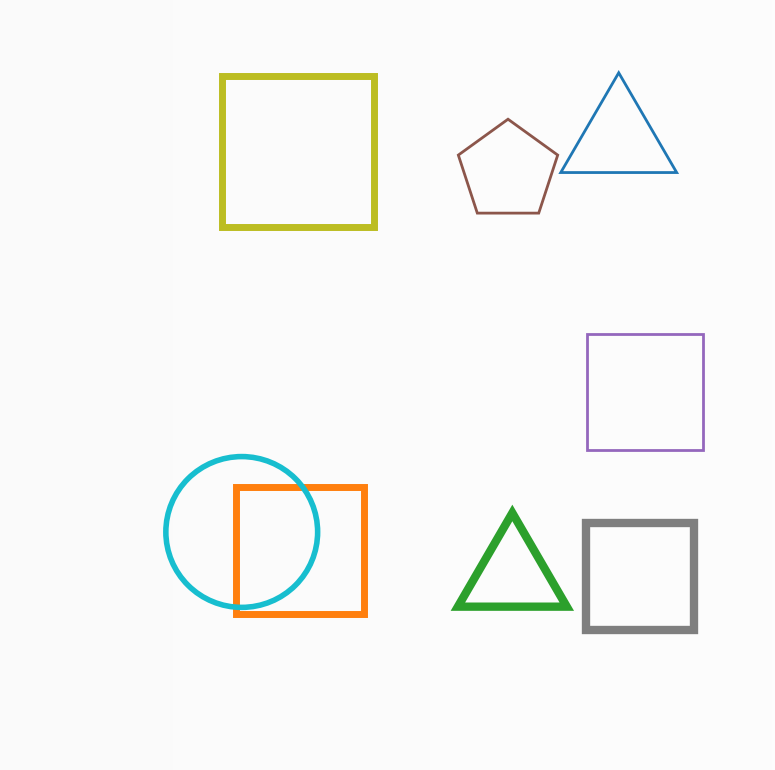[{"shape": "triangle", "thickness": 1, "radius": 0.43, "center": [0.798, 0.819]}, {"shape": "square", "thickness": 2.5, "radius": 0.41, "center": [0.387, 0.285]}, {"shape": "triangle", "thickness": 3, "radius": 0.41, "center": [0.661, 0.253]}, {"shape": "square", "thickness": 1, "radius": 0.38, "center": [0.832, 0.491]}, {"shape": "pentagon", "thickness": 1, "radius": 0.34, "center": [0.656, 0.778]}, {"shape": "square", "thickness": 3, "radius": 0.35, "center": [0.826, 0.251]}, {"shape": "square", "thickness": 2.5, "radius": 0.49, "center": [0.385, 0.803]}, {"shape": "circle", "thickness": 2, "radius": 0.49, "center": [0.312, 0.309]}]